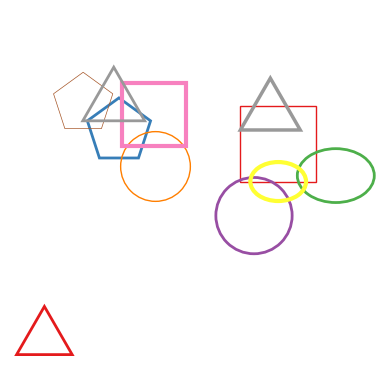[{"shape": "triangle", "thickness": 2, "radius": 0.42, "center": [0.115, 0.121]}, {"shape": "square", "thickness": 1, "radius": 0.49, "center": [0.722, 0.627]}, {"shape": "pentagon", "thickness": 2, "radius": 0.43, "center": [0.309, 0.659]}, {"shape": "oval", "thickness": 2, "radius": 0.5, "center": [0.872, 0.544]}, {"shape": "circle", "thickness": 2, "radius": 0.5, "center": [0.66, 0.44]}, {"shape": "circle", "thickness": 1, "radius": 0.45, "center": [0.404, 0.568]}, {"shape": "oval", "thickness": 3, "radius": 0.36, "center": [0.723, 0.528]}, {"shape": "pentagon", "thickness": 0.5, "radius": 0.4, "center": [0.216, 0.731]}, {"shape": "square", "thickness": 3, "radius": 0.41, "center": [0.4, 0.703]}, {"shape": "triangle", "thickness": 2, "radius": 0.46, "center": [0.295, 0.733]}, {"shape": "triangle", "thickness": 2.5, "radius": 0.45, "center": [0.702, 0.707]}]